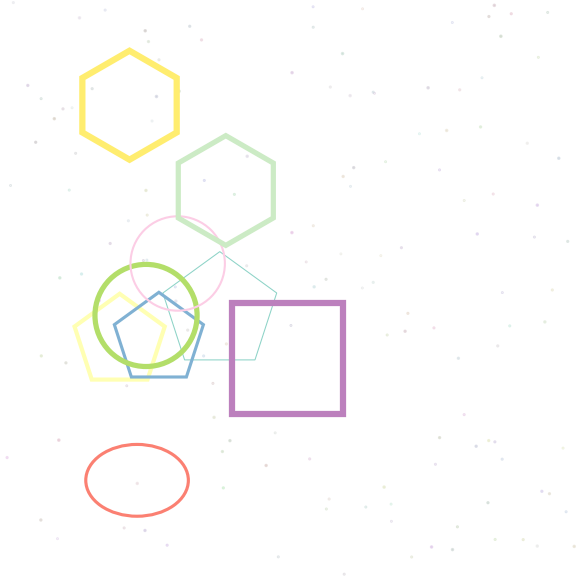[{"shape": "pentagon", "thickness": 0.5, "radius": 0.52, "center": [0.381, 0.46]}, {"shape": "pentagon", "thickness": 2, "radius": 0.41, "center": [0.207, 0.408]}, {"shape": "oval", "thickness": 1.5, "radius": 0.44, "center": [0.237, 0.167]}, {"shape": "pentagon", "thickness": 1.5, "radius": 0.41, "center": [0.275, 0.412]}, {"shape": "circle", "thickness": 2.5, "radius": 0.44, "center": [0.253, 0.453]}, {"shape": "circle", "thickness": 1, "radius": 0.41, "center": [0.308, 0.543]}, {"shape": "square", "thickness": 3, "radius": 0.48, "center": [0.498, 0.378]}, {"shape": "hexagon", "thickness": 2.5, "radius": 0.48, "center": [0.391, 0.669]}, {"shape": "hexagon", "thickness": 3, "radius": 0.47, "center": [0.224, 0.817]}]